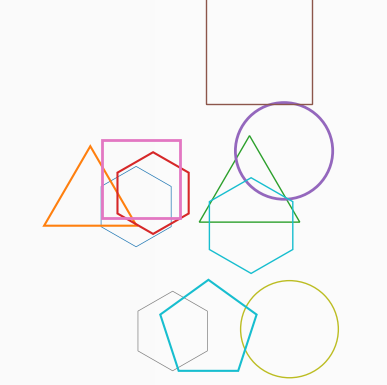[{"shape": "hexagon", "thickness": 0.5, "radius": 0.52, "center": [0.351, 0.463]}, {"shape": "triangle", "thickness": 1.5, "radius": 0.69, "center": [0.233, 0.483]}, {"shape": "triangle", "thickness": 1, "radius": 0.75, "center": [0.644, 0.498]}, {"shape": "hexagon", "thickness": 1.5, "radius": 0.53, "center": [0.395, 0.498]}, {"shape": "circle", "thickness": 2, "radius": 0.63, "center": [0.733, 0.608]}, {"shape": "square", "thickness": 1, "radius": 0.69, "center": [0.669, 0.867]}, {"shape": "square", "thickness": 2, "radius": 0.51, "center": [0.365, 0.534]}, {"shape": "hexagon", "thickness": 0.5, "radius": 0.52, "center": [0.446, 0.14]}, {"shape": "circle", "thickness": 1, "radius": 0.63, "center": [0.747, 0.145]}, {"shape": "hexagon", "thickness": 1, "radius": 0.62, "center": [0.648, 0.414]}, {"shape": "pentagon", "thickness": 1.5, "radius": 0.65, "center": [0.538, 0.143]}]